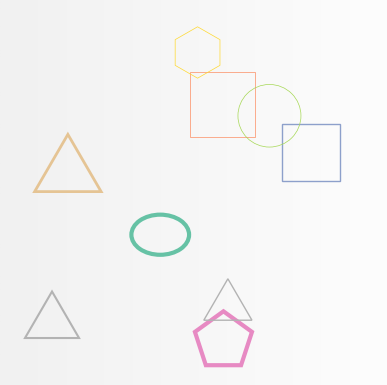[{"shape": "oval", "thickness": 3, "radius": 0.37, "center": [0.414, 0.39]}, {"shape": "square", "thickness": 0.5, "radius": 0.42, "center": [0.574, 0.729]}, {"shape": "square", "thickness": 1, "radius": 0.37, "center": [0.802, 0.604]}, {"shape": "pentagon", "thickness": 3, "radius": 0.39, "center": [0.577, 0.114]}, {"shape": "circle", "thickness": 0.5, "radius": 0.41, "center": [0.695, 0.699]}, {"shape": "hexagon", "thickness": 0.5, "radius": 0.33, "center": [0.51, 0.864]}, {"shape": "triangle", "thickness": 2, "radius": 0.5, "center": [0.175, 0.552]}, {"shape": "triangle", "thickness": 1, "radius": 0.36, "center": [0.588, 0.204]}, {"shape": "triangle", "thickness": 1.5, "radius": 0.4, "center": [0.134, 0.162]}]